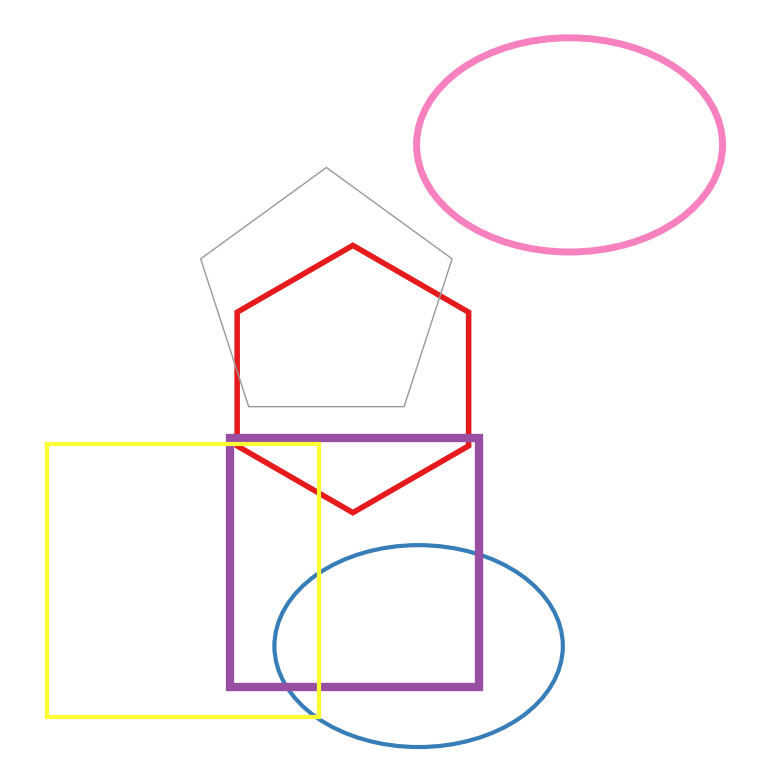[{"shape": "hexagon", "thickness": 2, "radius": 0.87, "center": [0.458, 0.508]}, {"shape": "oval", "thickness": 1.5, "radius": 0.94, "center": [0.544, 0.161]}, {"shape": "square", "thickness": 3, "radius": 0.81, "center": [0.461, 0.269]}, {"shape": "square", "thickness": 1.5, "radius": 0.88, "center": [0.238, 0.246]}, {"shape": "oval", "thickness": 2.5, "radius": 0.99, "center": [0.74, 0.812]}, {"shape": "pentagon", "thickness": 0.5, "radius": 0.86, "center": [0.424, 0.611]}]